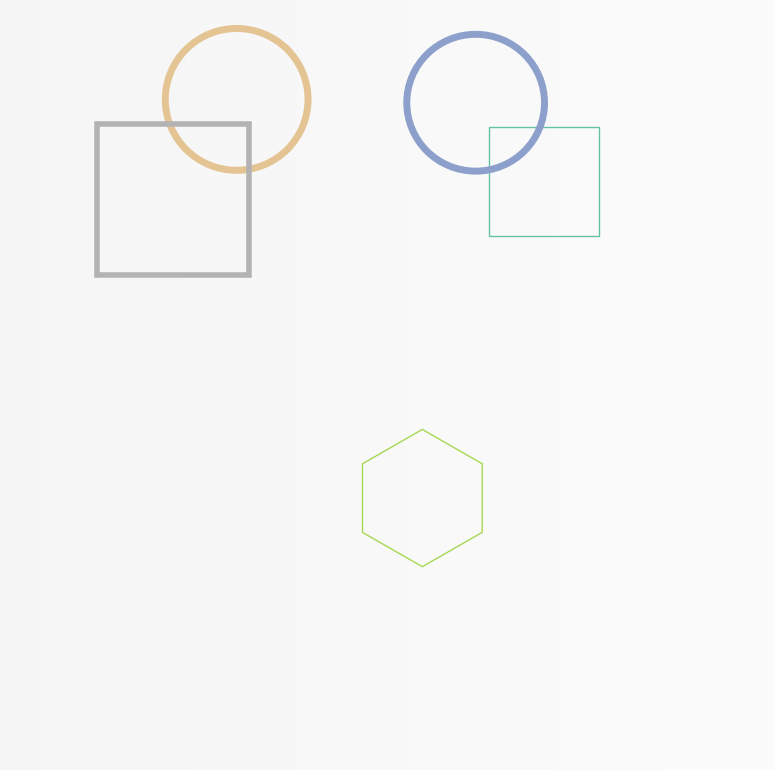[{"shape": "square", "thickness": 0.5, "radius": 0.36, "center": [0.702, 0.764]}, {"shape": "circle", "thickness": 2.5, "radius": 0.44, "center": [0.614, 0.867]}, {"shape": "hexagon", "thickness": 0.5, "radius": 0.45, "center": [0.545, 0.353]}, {"shape": "circle", "thickness": 2.5, "radius": 0.46, "center": [0.305, 0.871]}, {"shape": "square", "thickness": 2, "radius": 0.49, "center": [0.223, 0.741]}]